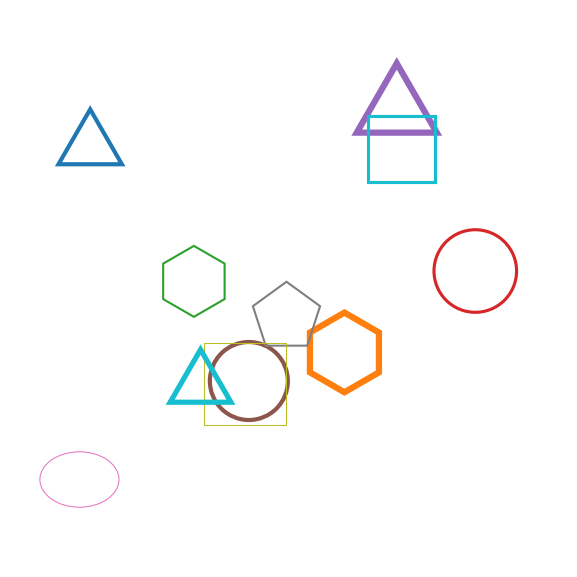[{"shape": "triangle", "thickness": 2, "radius": 0.32, "center": [0.156, 0.746]}, {"shape": "hexagon", "thickness": 3, "radius": 0.35, "center": [0.596, 0.389]}, {"shape": "hexagon", "thickness": 1, "radius": 0.31, "center": [0.336, 0.512]}, {"shape": "circle", "thickness": 1.5, "radius": 0.36, "center": [0.823, 0.53]}, {"shape": "triangle", "thickness": 3, "radius": 0.4, "center": [0.687, 0.809]}, {"shape": "circle", "thickness": 2, "radius": 0.34, "center": [0.431, 0.339]}, {"shape": "oval", "thickness": 0.5, "radius": 0.34, "center": [0.138, 0.169]}, {"shape": "pentagon", "thickness": 1, "radius": 0.31, "center": [0.496, 0.45]}, {"shape": "square", "thickness": 0.5, "radius": 0.36, "center": [0.425, 0.334]}, {"shape": "square", "thickness": 1.5, "radius": 0.29, "center": [0.695, 0.741]}, {"shape": "triangle", "thickness": 2.5, "radius": 0.3, "center": [0.347, 0.333]}]